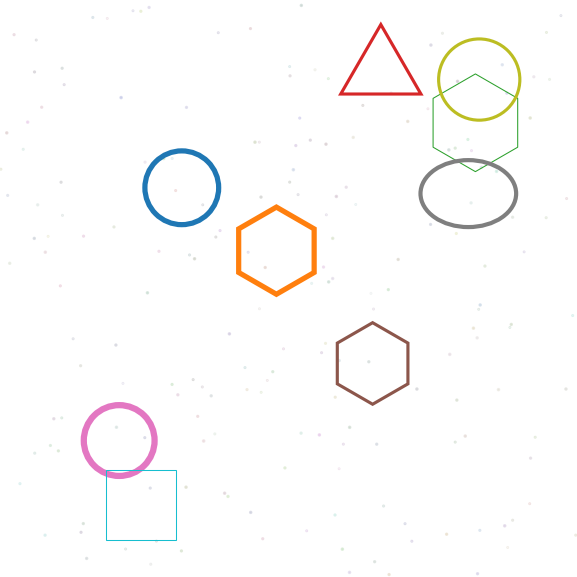[{"shape": "circle", "thickness": 2.5, "radius": 0.32, "center": [0.315, 0.674]}, {"shape": "hexagon", "thickness": 2.5, "radius": 0.38, "center": [0.479, 0.565]}, {"shape": "hexagon", "thickness": 0.5, "radius": 0.42, "center": [0.823, 0.787]}, {"shape": "triangle", "thickness": 1.5, "radius": 0.4, "center": [0.659, 0.876]}, {"shape": "hexagon", "thickness": 1.5, "radius": 0.35, "center": [0.645, 0.37]}, {"shape": "circle", "thickness": 3, "radius": 0.31, "center": [0.206, 0.236]}, {"shape": "oval", "thickness": 2, "radius": 0.41, "center": [0.811, 0.664]}, {"shape": "circle", "thickness": 1.5, "radius": 0.35, "center": [0.83, 0.861]}, {"shape": "square", "thickness": 0.5, "radius": 0.3, "center": [0.244, 0.125]}]